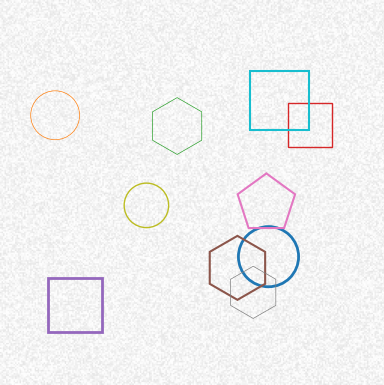[{"shape": "circle", "thickness": 2, "radius": 0.39, "center": [0.697, 0.333]}, {"shape": "circle", "thickness": 0.5, "radius": 0.32, "center": [0.143, 0.701]}, {"shape": "hexagon", "thickness": 0.5, "radius": 0.37, "center": [0.46, 0.673]}, {"shape": "square", "thickness": 1, "radius": 0.29, "center": [0.805, 0.676]}, {"shape": "square", "thickness": 2, "radius": 0.35, "center": [0.195, 0.208]}, {"shape": "hexagon", "thickness": 1.5, "radius": 0.42, "center": [0.617, 0.304]}, {"shape": "pentagon", "thickness": 1.5, "radius": 0.39, "center": [0.692, 0.471]}, {"shape": "hexagon", "thickness": 0.5, "radius": 0.34, "center": [0.658, 0.241]}, {"shape": "circle", "thickness": 1, "radius": 0.29, "center": [0.38, 0.467]}, {"shape": "square", "thickness": 1.5, "radius": 0.39, "center": [0.726, 0.738]}]